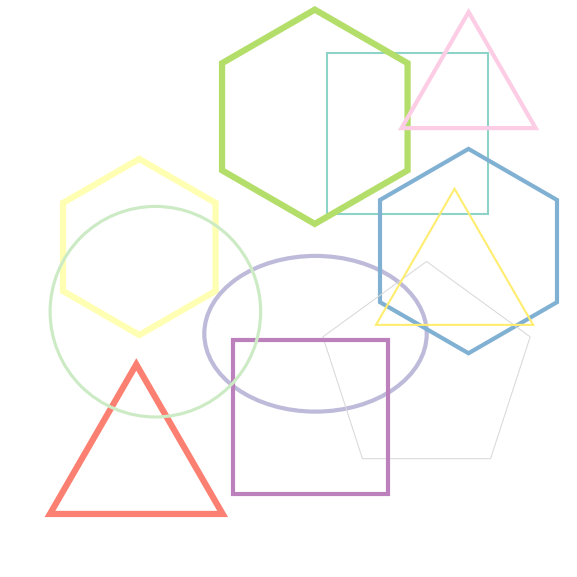[{"shape": "square", "thickness": 1, "radius": 0.7, "center": [0.706, 0.768]}, {"shape": "hexagon", "thickness": 3, "radius": 0.76, "center": [0.241, 0.571]}, {"shape": "oval", "thickness": 2, "radius": 0.96, "center": [0.546, 0.421]}, {"shape": "triangle", "thickness": 3, "radius": 0.86, "center": [0.236, 0.195]}, {"shape": "hexagon", "thickness": 2, "radius": 0.88, "center": [0.811, 0.564]}, {"shape": "hexagon", "thickness": 3, "radius": 0.93, "center": [0.545, 0.797]}, {"shape": "triangle", "thickness": 2, "radius": 0.67, "center": [0.811, 0.844]}, {"shape": "pentagon", "thickness": 0.5, "radius": 0.94, "center": [0.739, 0.358]}, {"shape": "square", "thickness": 2, "radius": 0.67, "center": [0.538, 0.277]}, {"shape": "circle", "thickness": 1.5, "radius": 0.91, "center": [0.269, 0.459]}, {"shape": "triangle", "thickness": 1, "radius": 0.79, "center": [0.787, 0.515]}]